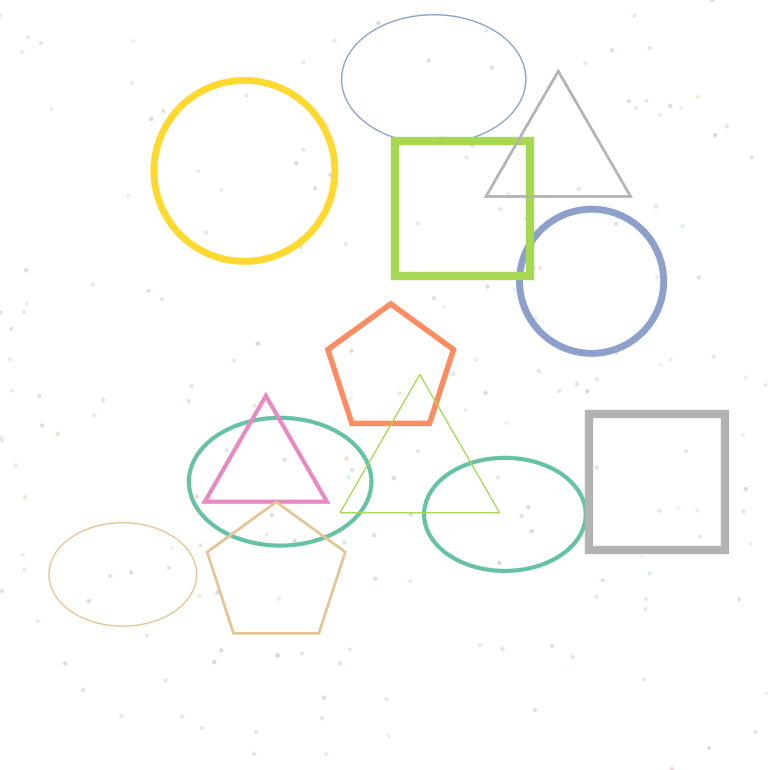[{"shape": "oval", "thickness": 1.5, "radius": 0.52, "center": [0.656, 0.332]}, {"shape": "oval", "thickness": 1.5, "radius": 0.59, "center": [0.364, 0.374]}, {"shape": "pentagon", "thickness": 2, "radius": 0.43, "center": [0.507, 0.52]}, {"shape": "circle", "thickness": 2.5, "radius": 0.47, "center": [0.768, 0.635]}, {"shape": "oval", "thickness": 0.5, "radius": 0.6, "center": [0.563, 0.897]}, {"shape": "triangle", "thickness": 1.5, "radius": 0.46, "center": [0.345, 0.394]}, {"shape": "triangle", "thickness": 0.5, "radius": 0.6, "center": [0.545, 0.394]}, {"shape": "square", "thickness": 3, "radius": 0.44, "center": [0.6, 0.729]}, {"shape": "circle", "thickness": 2.5, "radius": 0.59, "center": [0.317, 0.778]}, {"shape": "pentagon", "thickness": 1, "radius": 0.47, "center": [0.359, 0.254]}, {"shape": "oval", "thickness": 0.5, "radius": 0.48, "center": [0.159, 0.254]}, {"shape": "square", "thickness": 3, "radius": 0.44, "center": [0.853, 0.374]}, {"shape": "triangle", "thickness": 1, "radius": 0.54, "center": [0.725, 0.799]}]